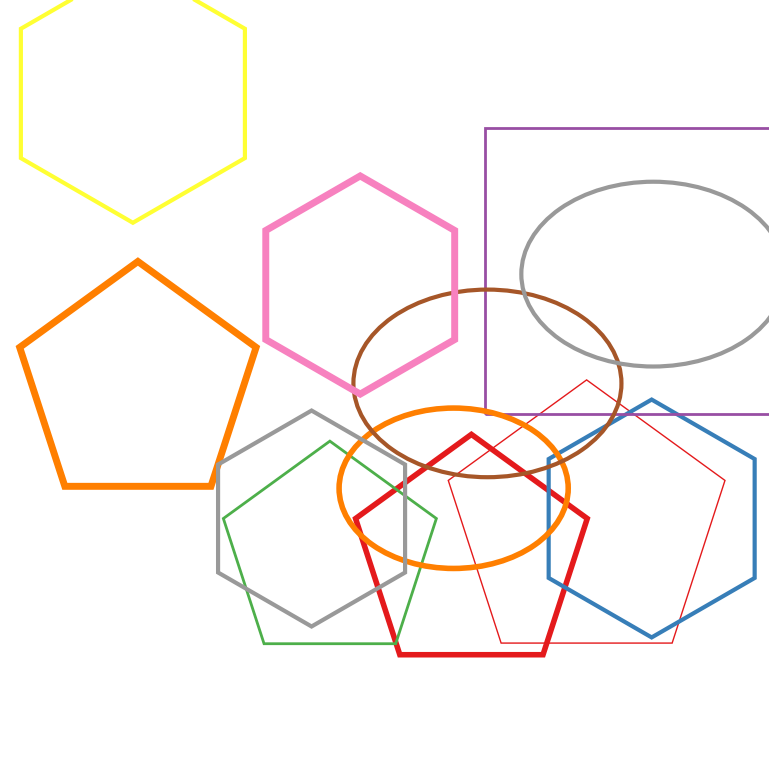[{"shape": "pentagon", "thickness": 0.5, "radius": 0.94, "center": [0.762, 0.318]}, {"shape": "pentagon", "thickness": 2, "radius": 0.79, "center": [0.612, 0.278]}, {"shape": "hexagon", "thickness": 1.5, "radius": 0.77, "center": [0.846, 0.327]}, {"shape": "pentagon", "thickness": 1, "radius": 0.73, "center": [0.428, 0.282]}, {"shape": "square", "thickness": 1, "radius": 0.93, "center": [0.816, 0.648]}, {"shape": "pentagon", "thickness": 2.5, "radius": 0.81, "center": [0.179, 0.499]}, {"shape": "oval", "thickness": 2, "radius": 0.74, "center": [0.589, 0.366]}, {"shape": "hexagon", "thickness": 1.5, "radius": 0.84, "center": [0.173, 0.879]}, {"shape": "oval", "thickness": 1.5, "radius": 0.87, "center": [0.633, 0.502]}, {"shape": "hexagon", "thickness": 2.5, "radius": 0.71, "center": [0.468, 0.63]}, {"shape": "hexagon", "thickness": 1.5, "radius": 0.7, "center": [0.405, 0.327]}, {"shape": "oval", "thickness": 1.5, "radius": 0.86, "center": [0.848, 0.644]}]